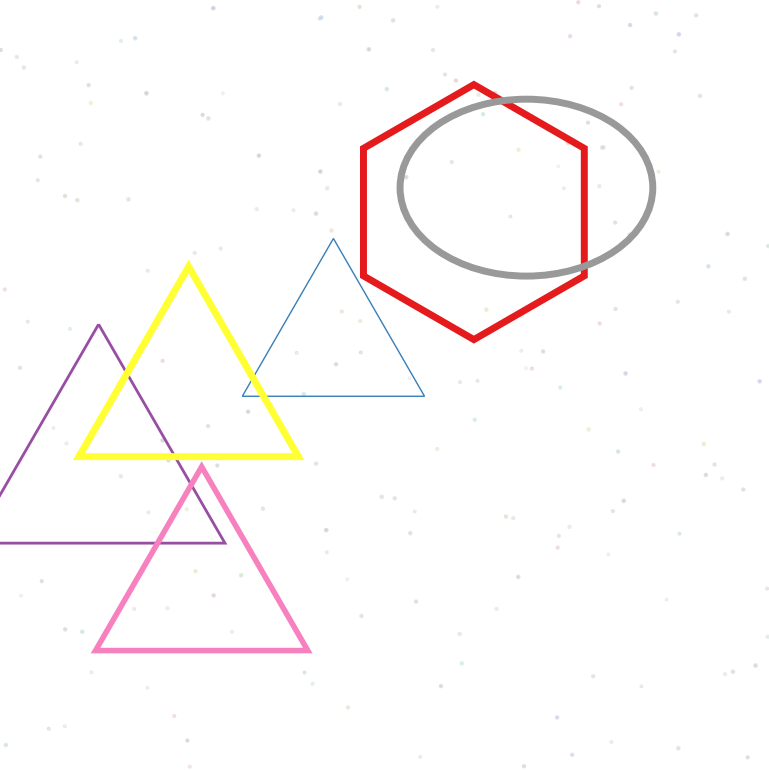[{"shape": "hexagon", "thickness": 2.5, "radius": 0.83, "center": [0.615, 0.725]}, {"shape": "triangle", "thickness": 0.5, "radius": 0.68, "center": [0.433, 0.554]}, {"shape": "triangle", "thickness": 1, "radius": 0.95, "center": [0.128, 0.389]}, {"shape": "triangle", "thickness": 2.5, "radius": 0.82, "center": [0.245, 0.489]}, {"shape": "triangle", "thickness": 2, "radius": 0.8, "center": [0.262, 0.235]}, {"shape": "oval", "thickness": 2.5, "radius": 0.82, "center": [0.684, 0.756]}]